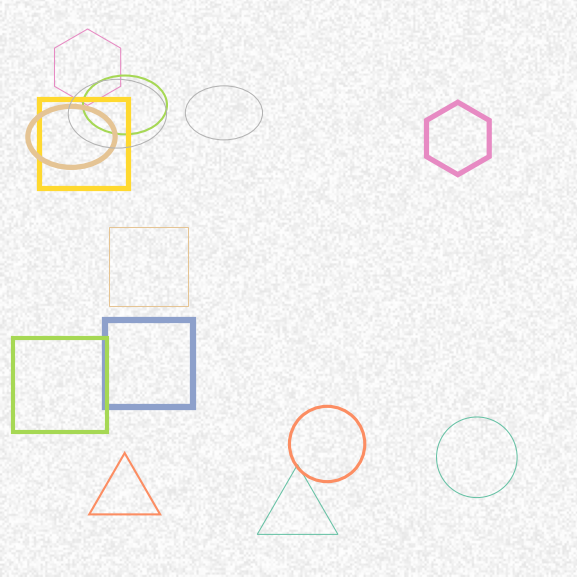[{"shape": "circle", "thickness": 0.5, "radius": 0.35, "center": [0.826, 0.207]}, {"shape": "triangle", "thickness": 0.5, "radius": 0.4, "center": [0.515, 0.114]}, {"shape": "triangle", "thickness": 1, "radius": 0.35, "center": [0.216, 0.144]}, {"shape": "circle", "thickness": 1.5, "radius": 0.33, "center": [0.566, 0.23]}, {"shape": "square", "thickness": 3, "radius": 0.38, "center": [0.258, 0.37]}, {"shape": "hexagon", "thickness": 2.5, "radius": 0.31, "center": [0.793, 0.759]}, {"shape": "hexagon", "thickness": 0.5, "radius": 0.33, "center": [0.152, 0.883]}, {"shape": "oval", "thickness": 1, "radius": 0.36, "center": [0.216, 0.817]}, {"shape": "square", "thickness": 2, "radius": 0.4, "center": [0.104, 0.333]}, {"shape": "square", "thickness": 2.5, "radius": 0.38, "center": [0.145, 0.751]}, {"shape": "oval", "thickness": 2.5, "radius": 0.38, "center": [0.124, 0.762]}, {"shape": "square", "thickness": 0.5, "radius": 0.34, "center": [0.257, 0.538]}, {"shape": "oval", "thickness": 0.5, "radius": 0.33, "center": [0.388, 0.804]}, {"shape": "oval", "thickness": 0.5, "radius": 0.43, "center": [0.203, 0.802]}]